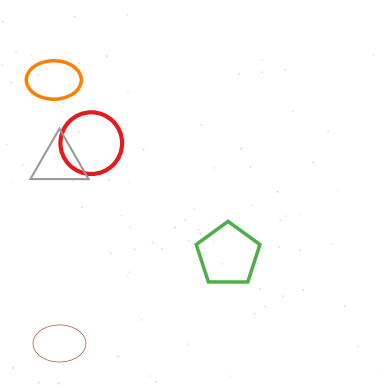[{"shape": "circle", "thickness": 3, "radius": 0.4, "center": [0.237, 0.628]}, {"shape": "pentagon", "thickness": 2.5, "radius": 0.43, "center": [0.592, 0.338]}, {"shape": "oval", "thickness": 2.5, "radius": 0.36, "center": [0.14, 0.792]}, {"shape": "oval", "thickness": 0.5, "radius": 0.34, "center": [0.154, 0.108]}, {"shape": "triangle", "thickness": 1.5, "radius": 0.44, "center": [0.154, 0.579]}]